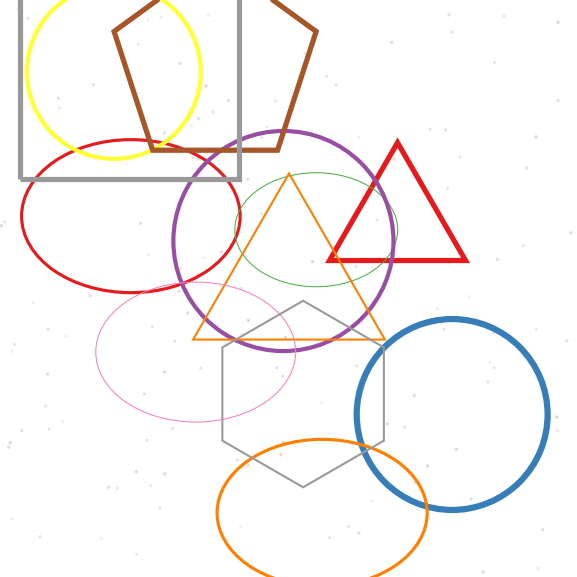[{"shape": "oval", "thickness": 1.5, "radius": 0.95, "center": [0.227, 0.625]}, {"shape": "triangle", "thickness": 2.5, "radius": 0.68, "center": [0.688, 0.616]}, {"shape": "circle", "thickness": 3, "radius": 0.83, "center": [0.783, 0.281]}, {"shape": "oval", "thickness": 0.5, "radius": 0.71, "center": [0.548, 0.601]}, {"shape": "circle", "thickness": 2, "radius": 0.95, "center": [0.491, 0.582]}, {"shape": "oval", "thickness": 1.5, "radius": 0.91, "center": [0.558, 0.111]}, {"shape": "triangle", "thickness": 1, "radius": 0.96, "center": [0.5, 0.507]}, {"shape": "circle", "thickness": 2, "radius": 0.75, "center": [0.197, 0.875]}, {"shape": "pentagon", "thickness": 2.5, "radius": 0.92, "center": [0.372, 0.888]}, {"shape": "oval", "thickness": 0.5, "radius": 0.87, "center": [0.339, 0.389]}, {"shape": "hexagon", "thickness": 1, "radius": 0.81, "center": [0.525, 0.317]}, {"shape": "square", "thickness": 2.5, "radius": 0.95, "center": [0.224, 0.878]}]